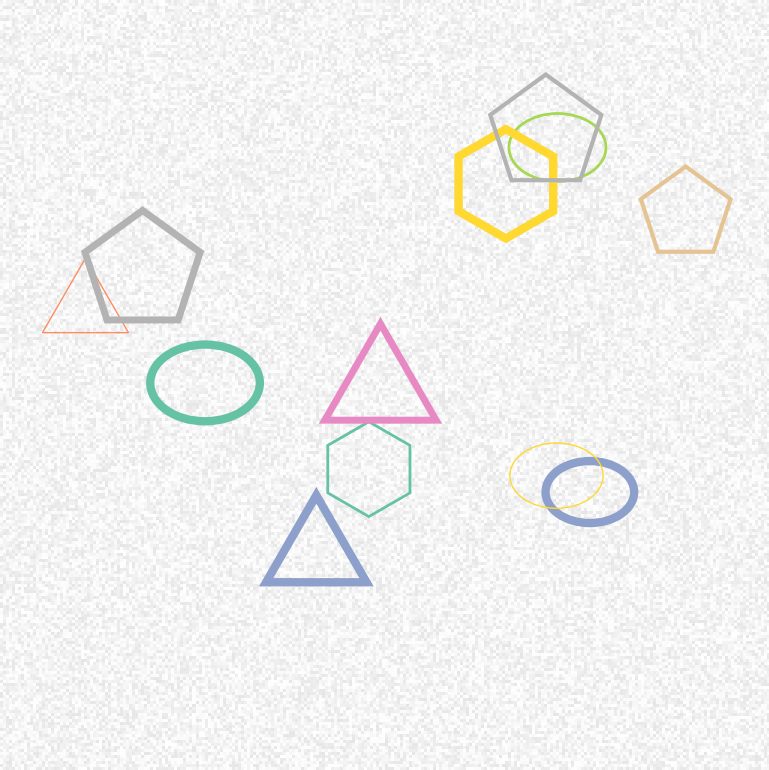[{"shape": "oval", "thickness": 3, "radius": 0.36, "center": [0.266, 0.503]}, {"shape": "hexagon", "thickness": 1, "radius": 0.31, "center": [0.479, 0.391]}, {"shape": "triangle", "thickness": 0.5, "radius": 0.32, "center": [0.111, 0.6]}, {"shape": "triangle", "thickness": 3, "radius": 0.38, "center": [0.411, 0.281]}, {"shape": "oval", "thickness": 3, "radius": 0.29, "center": [0.766, 0.361]}, {"shape": "triangle", "thickness": 2.5, "radius": 0.42, "center": [0.494, 0.496]}, {"shape": "oval", "thickness": 1, "radius": 0.32, "center": [0.724, 0.808]}, {"shape": "oval", "thickness": 0.5, "radius": 0.3, "center": [0.723, 0.382]}, {"shape": "hexagon", "thickness": 3, "radius": 0.35, "center": [0.657, 0.761]}, {"shape": "pentagon", "thickness": 1.5, "radius": 0.31, "center": [0.891, 0.723]}, {"shape": "pentagon", "thickness": 2.5, "radius": 0.39, "center": [0.185, 0.648]}, {"shape": "pentagon", "thickness": 1.5, "radius": 0.38, "center": [0.709, 0.827]}]